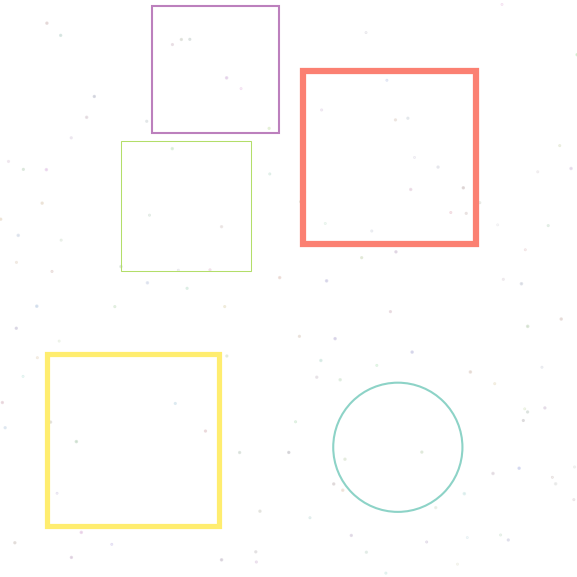[{"shape": "circle", "thickness": 1, "radius": 0.56, "center": [0.689, 0.225]}, {"shape": "square", "thickness": 3, "radius": 0.75, "center": [0.675, 0.727]}, {"shape": "square", "thickness": 0.5, "radius": 0.57, "center": [0.322, 0.643]}, {"shape": "square", "thickness": 1, "radius": 0.55, "center": [0.373, 0.878]}, {"shape": "square", "thickness": 2.5, "radius": 0.74, "center": [0.23, 0.237]}]